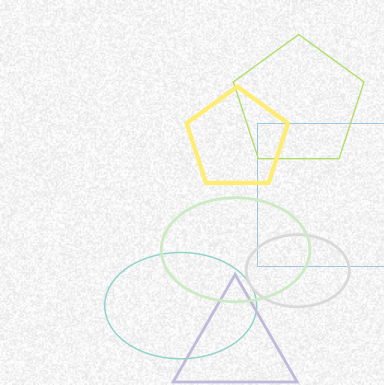[{"shape": "oval", "thickness": 1, "radius": 0.99, "center": [0.469, 0.206]}, {"shape": "triangle", "thickness": 2, "radius": 0.93, "center": [0.611, 0.101]}, {"shape": "square", "thickness": 0.5, "radius": 0.93, "center": [0.854, 0.495]}, {"shape": "pentagon", "thickness": 1, "radius": 0.89, "center": [0.776, 0.732]}, {"shape": "oval", "thickness": 2, "radius": 0.67, "center": [0.773, 0.297]}, {"shape": "oval", "thickness": 2, "radius": 0.96, "center": [0.612, 0.351]}, {"shape": "pentagon", "thickness": 3, "radius": 0.69, "center": [0.616, 0.637]}]